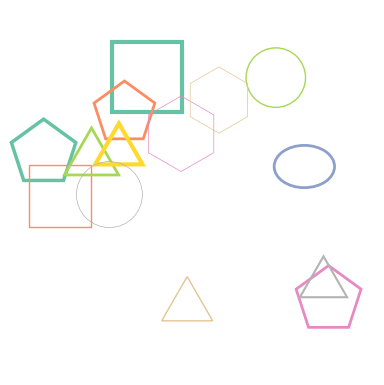[{"shape": "pentagon", "thickness": 2.5, "radius": 0.44, "center": [0.113, 0.603]}, {"shape": "square", "thickness": 3, "radius": 0.46, "center": [0.381, 0.799]}, {"shape": "square", "thickness": 1, "radius": 0.4, "center": [0.156, 0.491]}, {"shape": "pentagon", "thickness": 2, "radius": 0.42, "center": [0.323, 0.707]}, {"shape": "oval", "thickness": 2, "radius": 0.39, "center": [0.791, 0.567]}, {"shape": "hexagon", "thickness": 0.5, "radius": 0.49, "center": [0.47, 0.653]}, {"shape": "pentagon", "thickness": 2, "radius": 0.44, "center": [0.853, 0.222]}, {"shape": "triangle", "thickness": 2, "radius": 0.41, "center": [0.238, 0.586]}, {"shape": "circle", "thickness": 1, "radius": 0.39, "center": [0.716, 0.798]}, {"shape": "triangle", "thickness": 3, "radius": 0.35, "center": [0.309, 0.608]}, {"shape": "triangle", "thickness": 1, "radius": 0.38, "center": [0.486, 0.205]}, {"shape": "hexagon", "thickness": 0.5, "radius": 0.43, "center": [0.569, 0.74]}, {"shape": "triangle", "thickness": 1.5, "radius": 0.35, "center": [0.84, 0.263]}, {"shape": "circle", "thickness": 0.5, "radius": 0.43, "center": [0.284, 0.495]}]